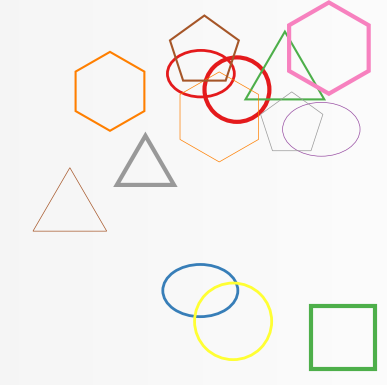[{"shape": "circle", "thickness": 3, "radius": 0.42, "center": [0.611, 0.767]}, {"shape": "oval", "thickness": 2, "radius": 0.43, "center": [0.518, 0.809]}, {"shape": "oval", "thickness": 2, "radius": 0.48, "center": [0.517, 0.245]}, {"shape": "square", "thickness": 3, "radius": 0.41, "center": [0.886, 0.123]}, {"shape": "triangle", "thickness": 1.5, "radius": 0.59, "center": [0.735, 0.801]}, {"shape": "oval", "thickness": 0.5, "radius": 0.5, "center": [0.829, 0.664]}, {"shape": "hexagon", "thickness": 0.5, "radius": 0.58, "center": [0.566, 0.696]}, {"shape": "hexagon", "thickness": 1.5, "radius": 0.51, "center": [0.284, 0.763]}, {"shape": "circle", "thickness": 2, "radius": 0.5, "center": [0.602, 0.165]}, {"shape": "pentagon", "thickness": 1.5, "radius": 0.47, "center": [0.527, 0.866]}, {"shape": "triangle", "thickness": 0.5, "radius": 0.55, "center": [0.18, 0.455]}, {"shape": "hexagon", "thickness": 3, "radius": 0.59, "center": [0.849, 0.875]}, {"shape": "triangle", "thickness": 3, "radius": 0.43, "center": [0.375, 0.562]}, {"shape": "pentagon", "thickness": 0.5, "radius": 0.42, "center": [0.753, 0.677]}]